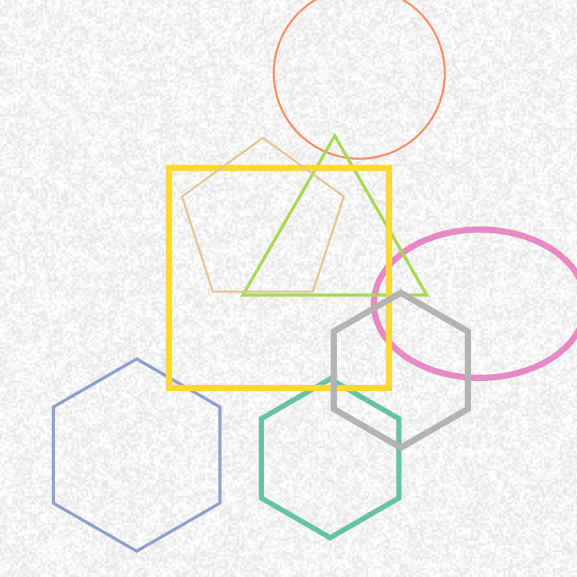[{"shape": "hexagon", "thickness": 2.5, "radius": 0.69, "center": [0.572, 0.205]}, {"shape": "circle", "thickness": 1, "radius": 0.74, "center": [0.622, 0.872]}, {"shape": "hexagon", "thickness": 1.5, "radius": 0.83, "center": [0.237, 0.211]}, {"shape": "oval", "thickness": 3, "radius": 0.92, "center": [0.831, 0.473]}, {"shape": "triangle", "thickness": 1.5, "radius": 0.92, "center": [0.58, 0.58]}, {"shape": "square", "thickness": 3, "radius": 0.95, "center": [0.483, 0.518]}, {"shape": "pentagon", "thickness": 1, "radius": 0.74, "center": [0.455, 0.613]}, {"shape": "hexagon", "thickness": 3, "radius": 0.67, "center": [0.694, 0.358]}]